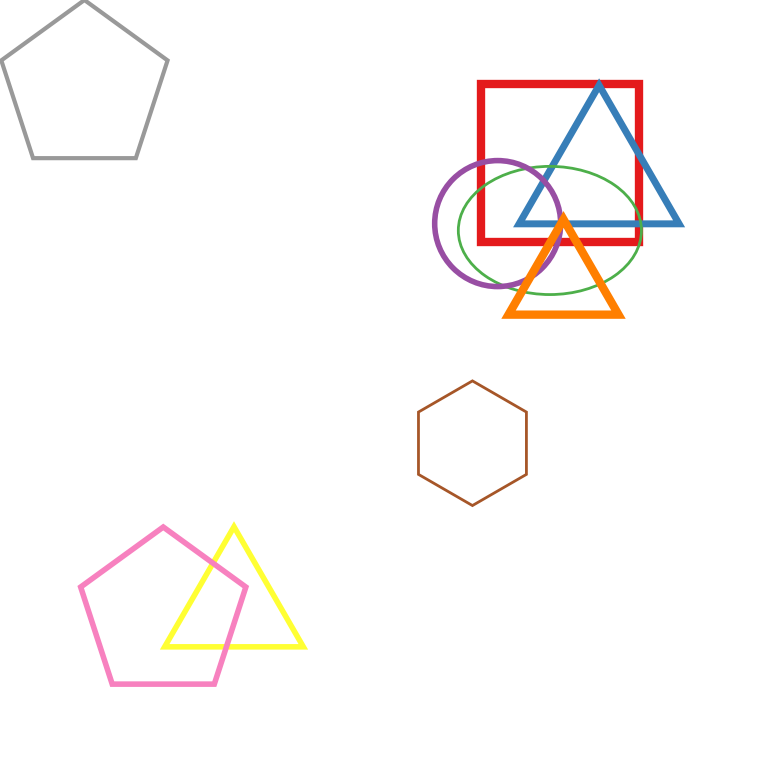[{"shape": "square", "thickness": 3, "radius": 0.51, "center": [0.727, 0.788]}, {"shape": "triangle", "thickness": 2.5, "radius": 0.6, "center": [0.778, 0.769]}, {"shape": "oval", "thickness": 1, "radius": 0.59, "center": [0.714, 0.701]}, {"shape": "circle", "thickness": 2, "radius": 0.41, "center": [0.646, 0.71]}, {"shape": "triangle", "thickness": 3, "radius": 0.41, "center": [0.732, 0.633]}, {"shape": "triangle", "thickness": 2, "radius": 0.52, "center": [0.304, 0.212]}, {"shape": "hexagon", "thickness": 1, "radius": 0.4, "center": [0.614, 0.424]}, {"shape": "pentagon", "thickness": 2, "radius": 0.56, "center": [0.212, 0.203]}, {"shape": "pentagon", "thickness": 1.5, "radius": 0.57, "center": [0.11, 0.886]}]